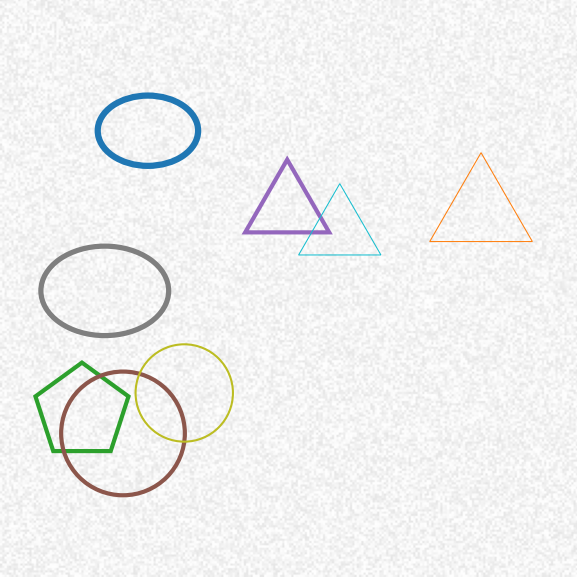[{"shape": "oval", "thickness": 3, "radius": 0.43, "center": [0.256, 0.773]}, {"shape": "triangle", "thickness": 0.5, "radius": 0.51, "center": [0.833, 0.632]}, {"shape": "pentagon", "thickness": 2, "radius": 0.42, "center": [0.142, 0.287]}, {"shape": "triangle", "thickness": 2, "radius": 0.42, "center": [0.497, 0.639]}, {"shape": "circle", "thickness": 2, "radius": 0.54, "center": [0.213, 0.249]}, {"shape": "oval", "thickness": 2.5, "radius": 0.55, "center": [0.181, 0.495]}, {"shape": "circle", "thickness": 1, "radius": 0.42, "center": [0.319, 0.319]}, {"shape": "triangle", "thickness": 0.5, "radius": 0.41, "center": [0.588, 0.599]}]